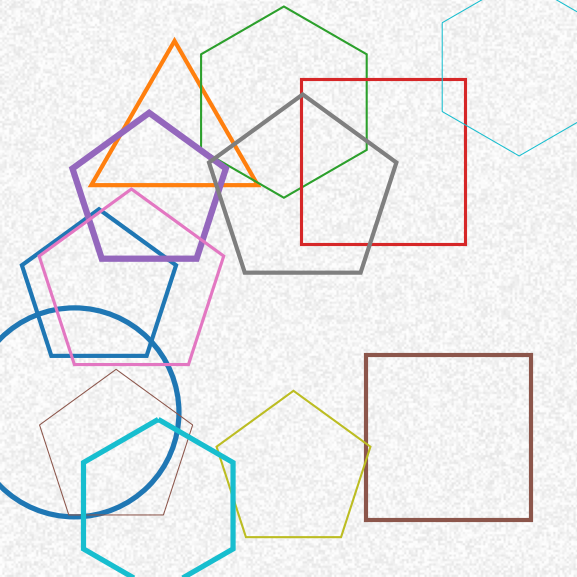[{"shape": "circle", "thickness": 2.5, "radius": 0.9, "center": [0.129, 0.285]}, {"shape": "pentagon", "thickness": 2, "radius": 0.7, "center": [0.171, 0.496]}, {"shape": "triangle", "thickness": 2, "radius": 0.83, "center": [0.302, 0.762]}, {"shape": "hexagon", "thickness": 1, "radius": 0.83, "center": [0.492, 0.822]}, {"shape": "square", "thickness": 1.5, "radius": 0.71, "center": [0.663, 0.719]}, {"shape": "pentagon", "thickness": 3, "radius": 0.7, "center": [0.258, 0.664]}, {"shape": "pentagon", "thickness": 0.5, "radius": 0.7, "center": [0.201, 0.22]}, {"shape": "square", "thickness": 2, "radius": 0.71, "center": [0.777, 0.241]}, {"shape": "pentagon", "thickness": 1.5, "radius": 0.84, "center": [0.228, 0.504]}, {"shape": "pentagon", "thickness": 2, "radius": 0.85, "center": [0.524, 0.665]}, {"shape": "pentagon", "thickness": 1, "radius": 0.7, "center": [0.508, 0.182]}, {"shape": "hexagon", "thickness": 2.5, "radius": 0.75, "center": [0.274, 0.123]}, {"shape": "hexagon", "thickness": 0.5, "radius": 0.77, "center": [0.899, 0.883]}]